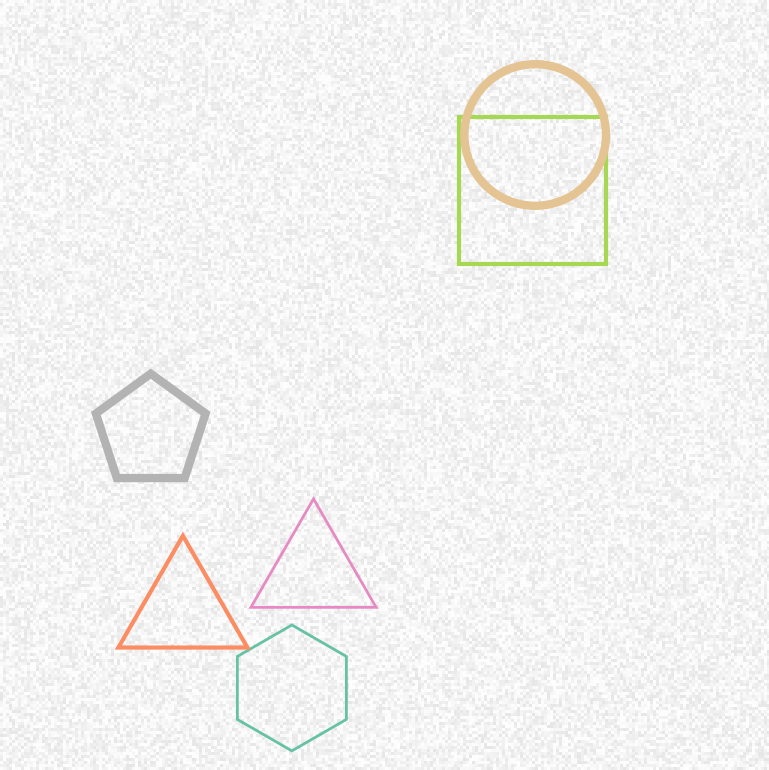[{"shape": "hexagon", "thickness": 1, "radius": 0.41, "center": [0.379, 0.107]}, {"shape": "triangle", "thickness": 1.5, "radius": 0.48, "center": [0.238, 0.207]}, {"shape": "triangle", "thickness": 1, "radius": 0.47, "center": [0.407, 0.258]}, {"shape": "square", "thickness": 1.5, "radius": 0.48, "center": [0.691, 0.752]}, {"shape": "circle", "thickness": 3, "radius": 0.46, "center": [0.695, 0.825]}, {"shape": "pentagon", "thickness": 3, "radius": 0.37, "center": [0.196, 0.44]}]